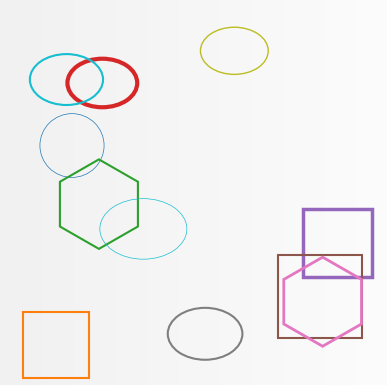[{"shape": "circle", "thickness": 0.5, "radius": 0.41, "center": [0.186, 0.622]}, {"shape": "square", "thickness": 1.5, "radius": 0.43, "center": [0.144, 0.104]}, {"shape": "hexagon", "thickness": 1.5, "radius": 0.58, "center": [0.255, 0.47]}, {"shape": "oval", "thickness": 3, "radius": 0.45, "center": [0.264, 0.784]}, {"shape": "square", "thickness": 2.5, "radius": 0.45, "center": [0.872, 0.369]}, {"shape": "square", "thickness": 1.5, "radius": 0.54, "center": [0.825, 0.231]}, {"shape": "hexagon", "thickness": 2, "radius": 0.58, "center": [0.833, 0.216]}, {"shape": "oval", "thickness": 1.5, "radius": 0.48, "center": [0.529, 0.133]}, {"shape": "oval", "thickness": 1, "radius": 0.44, "center": [0.605, 0.868]}, {"shape": "oval", "thickness": 1.5, "radius": 0.47, "center": [0.171, 0.793]}, {"shape": "oval", "thickness": 0.5, "radius": 0.56, "center": [0.37, 0.405]}]